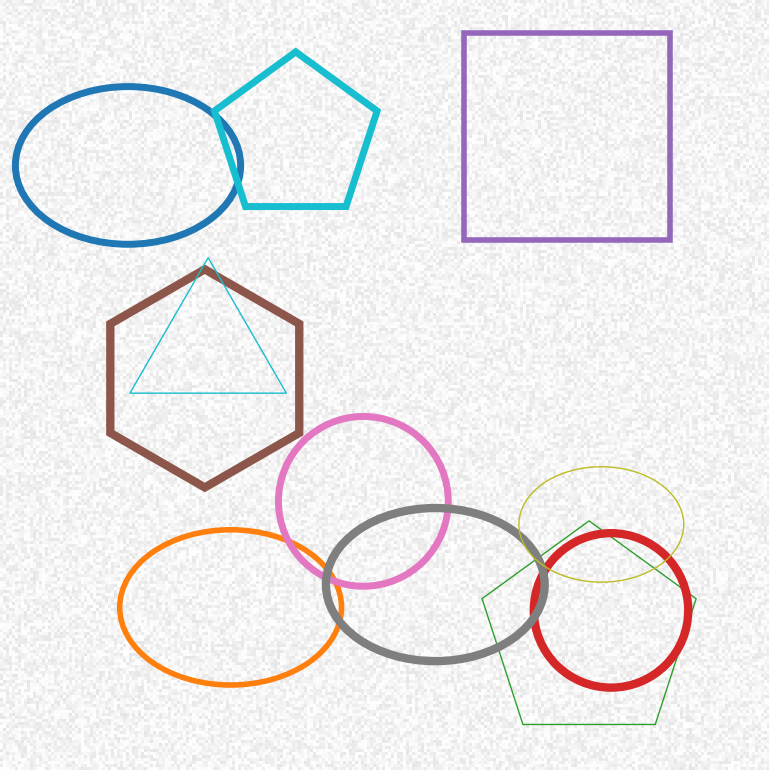[{"shape": "oval", "thickness": 2.5, "radius": 0.73, "center": [0.166, 0.785]}, {"shape": "oval", "thickness": 2, "radius": 0.72, "center": [0.3, 0.211]}, {"shape": "pentagon", "thickness": 0.5, "radius": 0.73, "center": [0.765, 0.177]}, {"shape": "circle", "thickness": 3, "radius": 0.5, "center": [0.794, 0.207]}, {"shape": "square", "thickness": 2, "radius": 0.67, "center": [0.736, 0.823]}, {"shape": "hexagon", "thickness": 3, "radius": 0.71, "center": [0.266, 0.509]}, {"shape": "circle", "thickness": 2.5, "radius": 0.55, "center": [0.472, 0.349]}, {"shape": "oval", "thickness": 3, "radius": 0.71, "center": [0.565, 0.241]}, {"shape": "oval", "thickness": 0.5, "radius": 0.54, "center": [0.781, 0.319]}, {"shape": "triangle", "thickness": 0.5, "radius": 0.59, "center": [0.27, 0.548]}, {"shape": "pentagon", "thickness": 2.5, "radius": 0.56, "center": [0.384, 0.822]}]